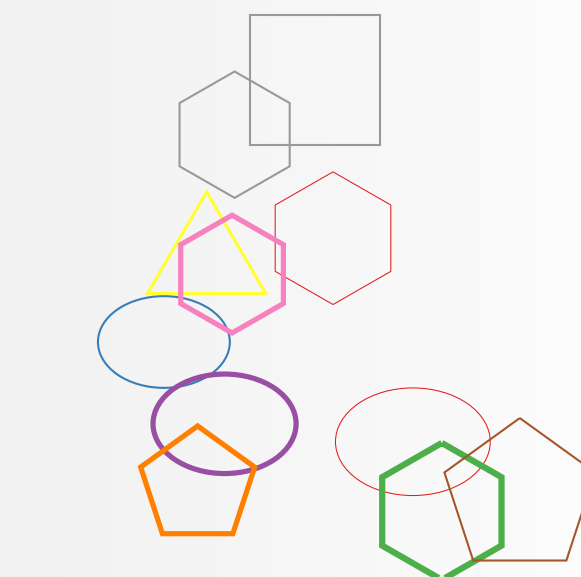[{"shape": "oval", "thickness": 0.5, "radius": 0.67, "center": [0.71, 0.234]}, {"shape": "hexagon", "thickness": 0.5, "radius": 0.57, "center": [0.573, 0.587]}, {"shape": "oval", "thickness": 1, "radius": 0.57, "center": [0.282, 0.407]}, {"shape": "hexagon", "thickness": 3, "radius": 0.59, "center": [0.76, 0.114]}, {"shape": "oval", "thickness": 2.5, "radius": 0.62, "center": [0.386, 0.265]}, {"shape": "pentagon", "thickness": 2.5, "radius": 0.52, "center": [0.34, 0.158]}, {"shape": "triangle", "thickness": 1.5, "radius": 0.59, "center": [0.355, 0.55]}, {"shape": "pentagon", "thickness": 1, "radius": 0.68, "center": [0.894, 0.139]}, {"shape": "hexagon", "thickness": 2.5, "radius": 0.51, "center": [0.399, 0.525]}, {"shape": "square", "thickness": 1, "radius": 0.56, "center": [0.541, 0.861]}, {"shape": "hexagon", "thickness": 1, "radius": 0.55, "center": [0.404, 0.766]}]